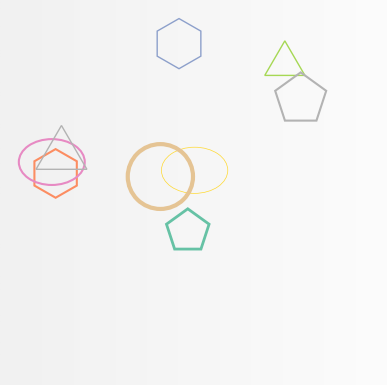[{"shape": "pentagon", "thickness": 2, "radius": 0.29, "center": [0.485, 0.4]}, {"shape": "hexagon", "thickness": 1.5, "radius": 0.32, "center": [0.144, 0.55]}, {"shape": "hexagon", "thickness": 1, "radius": 0.33, "center": [0.462, 0.887]}, {"shape": "oval", "thickness": 1.5, "radius": 0.43, "center": [0.134, 0.579]}, {"shape": "triangle", "thickness": 1, "radius": 0.3, "center": [0.735, 0.834]}, {"shape": "oval", "thickness": 0.5, "radius": 0.43, "center": [0.502, 0.558]}, {"shape": "circle", "thickness": 3, "radius": 0.42, "center": [0.414, 0.541]}, {"shape": "pentagon", "thickness": 1.5, "radius": 0.35, "center": [0.776, 0.743]}, {"shape": "triangle", "thickness": 1, "radius": 0.38, "center": [0.159, 0.598]}]